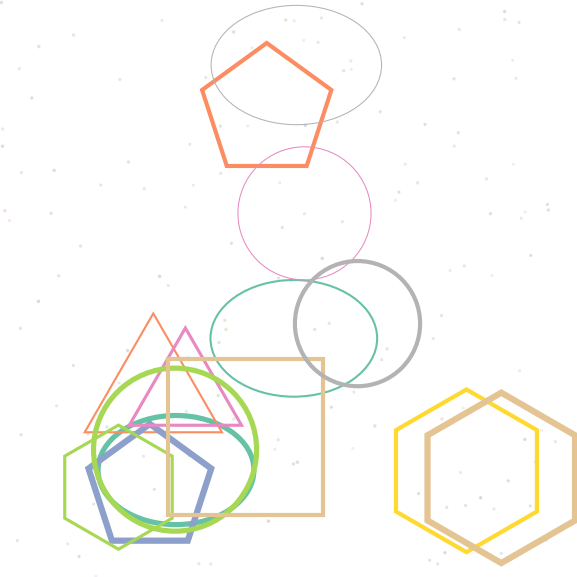[{"shape": "oval", "thickness": 2.5, "radius": 0.67, "center": [0.305, 0.185]}, {"shape": "oval", "thickness": 1, "radius": 0.72, "center": [0.509, 0.413]}, {"shape": "triangle", "thickness": 1, "radius": 0.69, "center": [0.265, 0.319]}, {"shape": "pentagon", "thickness": 2, "radius": 0.59, "center": [0.462, 0.807]}, {"shape": "pentagon", "thickness": 3, "radius": 0.56, "center": [0.26, 0.153]}, {"shape": "circle", "thickness": 0.5, "radius": 0.58, "center": [0.527, 0.63]}, {"shape": "triangle", "thickness": 1.5, "radius": 0.56, "center": [0.321, 0.319]}, {"shape": "circle", "thickness": 2.5, "radius": 0.71, "center": [0.303, 0.221]}, {"shape": "hexagon", "thickness": 1.5, "radius": 0.54, "center": [0.205, 0.156]}, {"shape": "hexagon", "thickness": 2, "radius": 0.7, "center": [0.808, 0.184]}, {"shape": "hexagon", "thickness": 3, "radius": 0.74, "center": [0.868, 0.172]}, {"shape": "square", "thickness": 2, "radius": 0.68, "center": [0.425, 0.242]}, {"shape": "oval", "thickness": 0.5, "radius": 0.74, "center": [0.513, 0.887]}, {"shape": "circle", "thickness": 2, "radius": 0.54, "center": [0.619, 0.439]}]